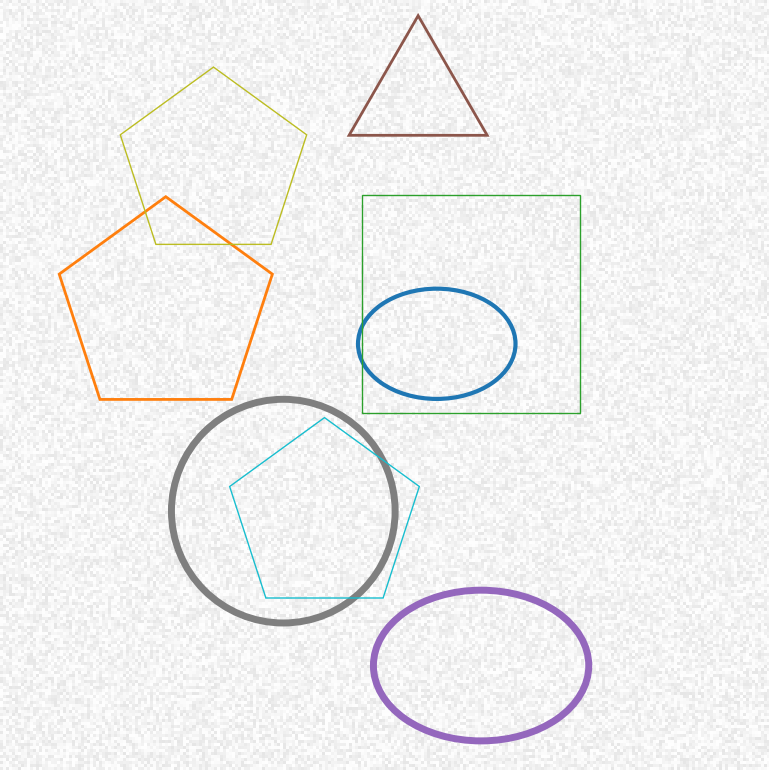[{"shape": "oval", "thickness": 1.5, "radius": 0.51, "center": [0.567, 0.553]}, {"shape": "pentagon", "thickness": 1, "radius": 0.73, "center": [0.215, 0.599]}, {"shape": "square", "thickness": 0.5, "radius": 0.71, "center": [0.612, 0.605]}, {"shape": "oval", "thickness": 2.5, "radius": 0.7, "center": [0.625, 0.136]}, {"shape": "triangle", "thickness": 1, "radius": 0.52, "center": [0.543, 0.876]}, {"shape": "circle", "thickness": 2.5, "radius": 0.73, "center": [0.368, 0.336]}, {"shape": "pentagon", "thickness": 0.5, "radius": 0.64, "center": [0.277, 0.786]}, {"shape": "pentagon", "thickness": 0.5, "radius": 0.65, "center": [0.421, 0.328]}]